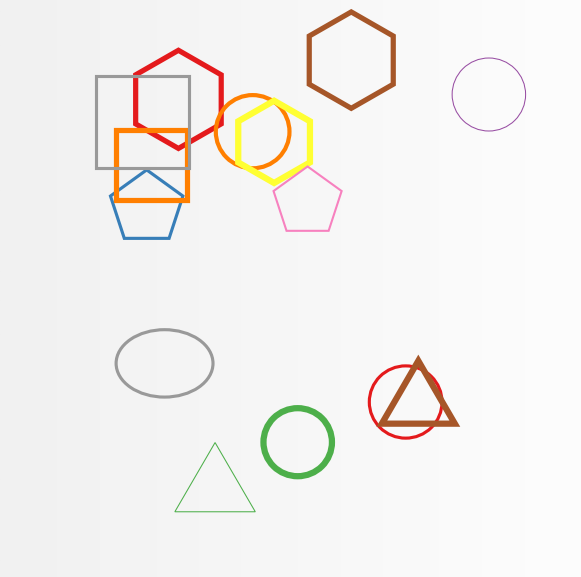[{"shape": "circle", "thickness": 1.5, "radius": 0.31, "center": [0.698, 0.303]}, {"shape": "hexagon", "thickness": 2.5, "radius": 0.42, "center": [0.307, 0.827]}, {"shape": "pentagon", "thickness": 1.5, "radius": 0.33, "center": [0.252, 0.639]}, {"shape": "circle", "thickness": 3, "radius": 0.29, "center": [0.512, 0.233]}, {"shape": "triangle", "thickness": 0.5, "radius": 0.4, "center": [0.37, 0.153]}, {"shape": "circle", "thickness": 0.5, "radius": 0.32, "center": [0.841, 0.835]}, {"shape": "circle", "thickness": 2, "radius": 0.32, "center": [0.435, 0.771]}, {"shape": "square", "thickness": 2.5, "radius": 0.31, "center": [0.261, 0.714]}, {"shape": "hexagon", "thickness": 3, "radius": 0.36, "center": [0.472, 0.753]}, {"shape": "hexagon", "thickness": 2.5, "radius": 0.42, "center": [0.604, 0.895]}, {"shape": "triangle", "thickness": 3, "radius": 0.36, "center": [0.72, 0.302]}, {"shape": "pentagon", "thickness": 1, "radius": 0.31, "center": [0.529, 0.649]}, {"shape": "oval", "thickness": 1.5, "radius": 0.42, "center": [0.283, 0.37]}, {"shape": "square", "thickness": 1.5, "radius": 0.4, "center": [0.245, 0.788]}]